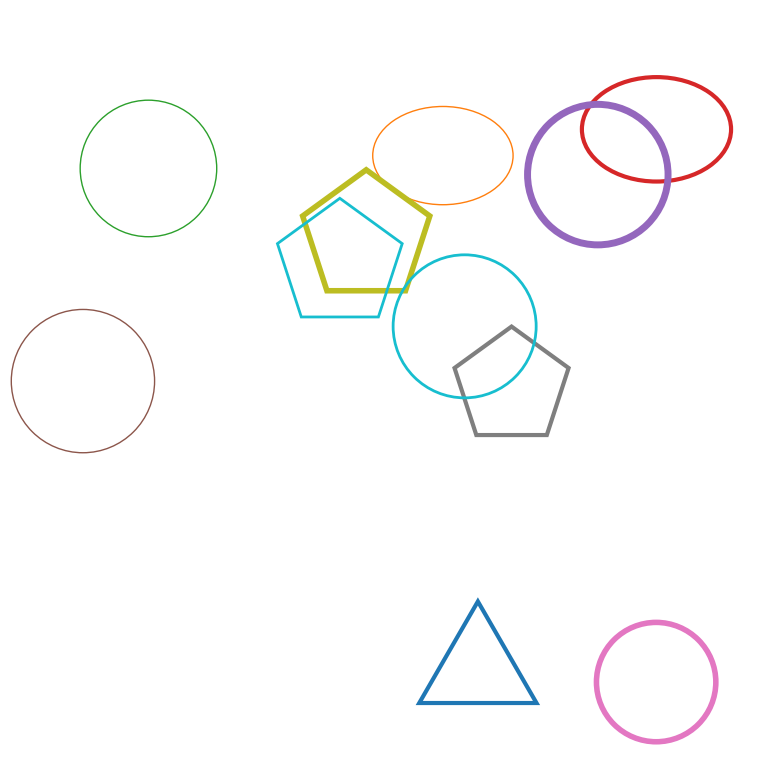[{"shape": "triangle", "thickness": 1.5, "radius": 0.44, "center": [0.621, 0.131]}, {"shape": "oval", "thickness": 0.5, "radius": 0.46, "center": [0.575, 0.798]}, {"shape": "circle", "thickness": 0.5, "radius": 0.44, "center": [0.193, 0.781]}, {"shape": "oval", "thickness": 1.5, "radius": 0.48, "center": [0.853, 0.832]}, {"shape": "circle", "thickness": 2.5, "radius": 0.46, "center": [0.776, 0.773]}, {"shape": "circle", "thickness": 0.5, "radius": 0.47, "center": [0.108, 0.505]}, {"shape": "circle", "thickness": 2, "radius": 0.39, "center": [0.852, 0.114]}, {"shape": "pentagon", "thickness": 1.5, "radius": 0.39, "center": [0.664, 0.498]}, {"shape": "pentagon", "thickness": 2, "radius": 0.43, "center": [0.476, 0.693]}, {"shape": "pentagon", "thickness": 1, "radius": 0.43, "center": [0.441, 0.657]}, {"shape": "circle", "thickness": 1, "radius": 0.46, "center": [0.603, 0.576]}]